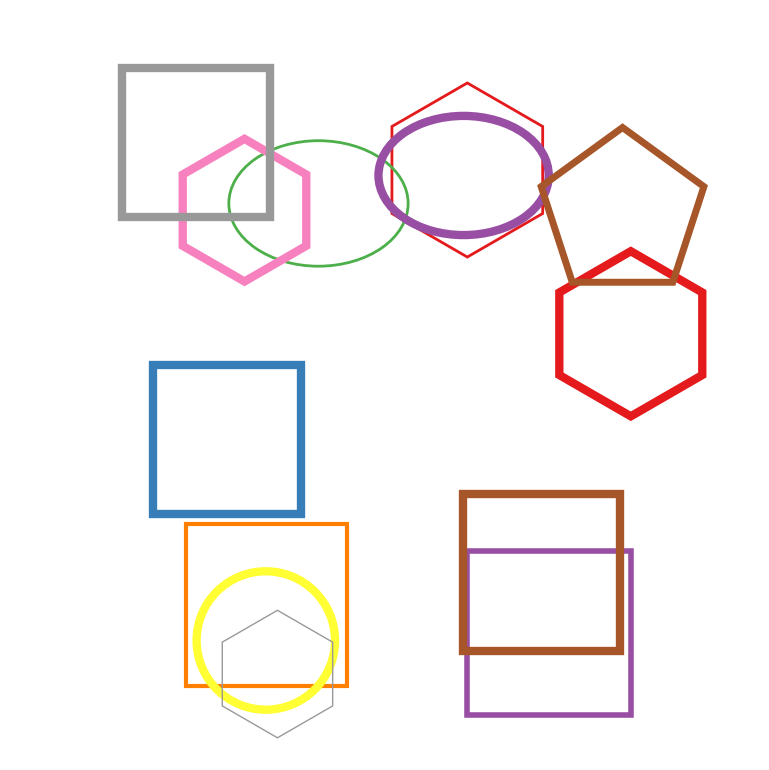[{"shape": "hexagon", "thickness": 3, "radius": 0.54, "center": [0.819, 0.567]}, {"shape": "hexagon", "thickness": 1, "radius": 0.57, "center": [0.607, 0.779]}, {"shape": "square", "thickness": 3, "radius": 0.48, "center": [0.295, 0.43]}, {"shape": "oval", "thickness": 1, "radius": 0.58, "center": [0.414, 0.736]}, {"shape": "square", "thickness": 2, "radius": 0.53, "center": [0.713, 0.178]}, {"shape": "oval", "thickness": 3, "radius": 0.55, "center": [0.602, 0.772]}, {"shape": "square", "thickness": 1.5, "radius": 0.52, "center": [0.346, 0.214]}, {"shape": "circle", "thickness": 3, "radius": 0.45, "center": [0.345, 0.168]}, {"shape": "square", "thickness": 3, "radius": 0.51, "center": [0.703, 0.257]}, {"shape": "pentagon", "thickness": 2.5, "radius": 0.56, "center": [0.808, 0.723]}, {"shape": "hexagon", "thickness": 3, "radius": 0.46, "center": [0.318, 0.727]}, {"shape": "square", "thickness": 3, "radius": 0.48, "center": [0.255, 0.815]}, {"shape": "hexagon", "thickness": 0.5, "radius": 0.41, "center": [0.36, 0.125]}]